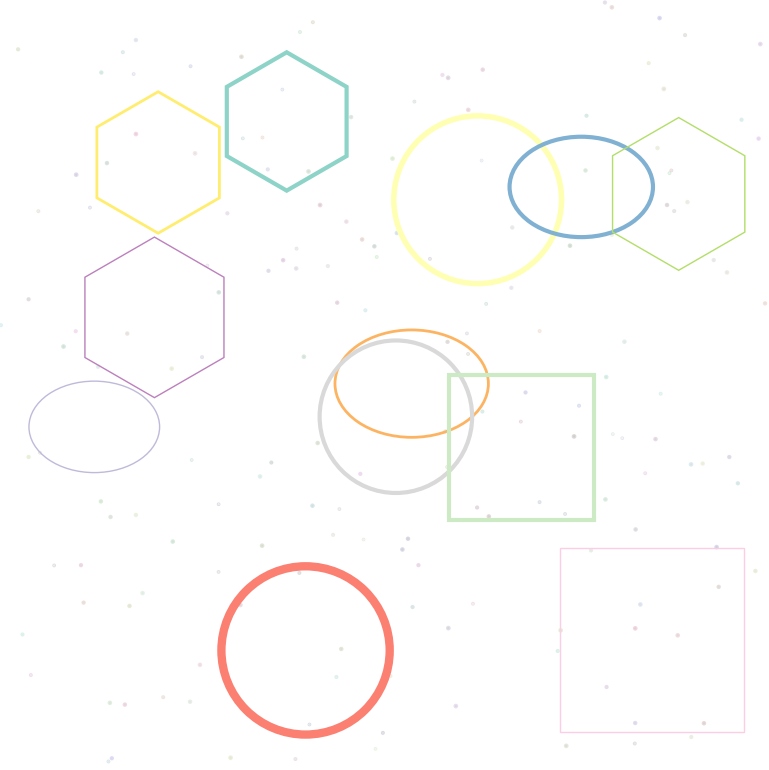[{"shape": "hexagon", "thickness": 1.5, "radius": 0.45, "center": [0.372, 0.842]}, {"shape": "circle", "thickness": 2, "radius": 0.54, "center": [0.62, 0.741]}, {"shape": "oval", "thickness": 0.5, "radius": 0.42, "center": [0.122, 0.446]}, {"shape": "circle", "thickness": 3, "radius": 0.55, "center": [0.397, 0.155]}, {"shape": "oval", "thickness": 1.5, "radius": 0.47, "center": [0.755, 0.757]}, {"shape": "oval", "thickness": 1, "radius": 0.5, "center": [0.535, 0.502]}, {"shape": "hexagon", "thickness": 0.5, "radius": 0.5, "center": [0.881, 0.748]}, {"shape": "square", "thickness": 0.5, "radius": 0.6, "center": [0.846, 0.169]}, {"shape": "circle", "thickness": 1.5, "radius": 0.5, "center": [0.514, 0.459]}, {"shape": "hexagon", "thickness": 0.5, "radius": 0.52, "center": [0.201, 0.588]}, {"shape": "square", "thickness": 1.5, "radius": 0.47, "center": [0.677, 0.419]}, {"shape": "hexagon", "thickness": 1, "radius": 0.46, "center": [0.205, 0.789]}]